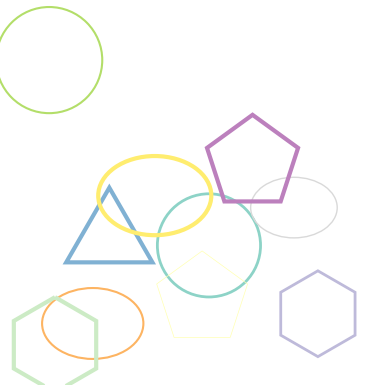[{"shape": "circle", "thickness": 2, "radius": 0.67, "center": [0.543, 0.363]}, {"shape": "pentagon", "thickness": 0.5, "radius": 0.62, "center": [0.525, 0.224]}, {"shape": "hexagon", "thickness": 2, "radius": 0.56, "center": [0.826, 0.185]}, {"shape": "triangle", "thickness": 3, "radius": 0.65, "center": [0.284, 0.383]}, {"shape": "oval", "thickness": 1.5, "radius": 0.66, "center": [0.241, 0.16]}, {"shape": "circle", "thickness": 1.5, "radius": 0.69, "center": [0.128, 0.844]}, {"shape": "oval", "thickness": 1, "radius": 0.56, "center": [0.763, 0.461]}, {"shape": "pentagon", "thickness": 3, "radius": 0.62, "center": [0.656, 0.577]}, {"shape": "hexagon", "thickness": 3, "radius": 0.62, "center": [0.143, 0.105]}, {"shape": "oval", "thickness": 3, "radius": 0.73, "center": [0.402, 0.492]}]